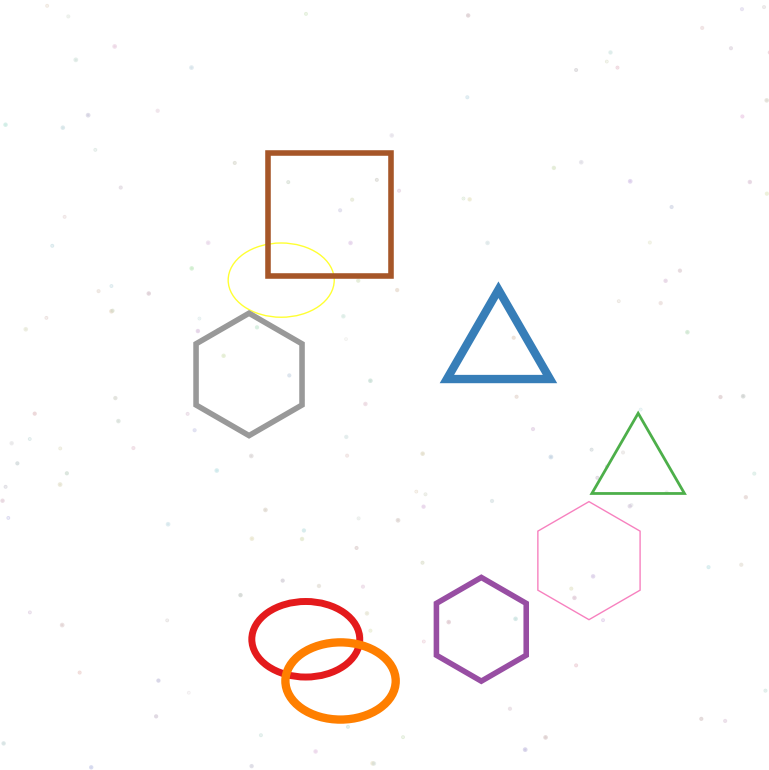[{"shape": "oval", "thickness": 2.5, "radius": 0.35, "center": [0.397, 0.17]}, {"shape": "triangle", "thickness": 3, "radius": 0.39, "center": [0.647, 0.546]}, {"shape": "triangle", "thickness": 1, "radius": 0.35, "center": [0.829, 0.394]}, {"shape": "hexagon", "thickness": 2, "radius": 0.34, "center": [0.625, 0.183]}, {"shape": "oval", "thickness": 3, "radius": 0.36, "center": [0.442, 0.116]}, {"shape": "oval", "thickness": 0.5, "radius": 0.34, "center": [0.365, 0.636]}, {"shape": "square", "thickness": 2, "radius": 0.4, "center": [0.428, 0.722]}, {"shape": "hexagon", "thickness": 0.5, "radius": 0.38, "center": [0.765, 0.272]}, {"shape": "hexagon", "thickness": 2, "radius": 0.4, "center": [0.323, 0.514]}]